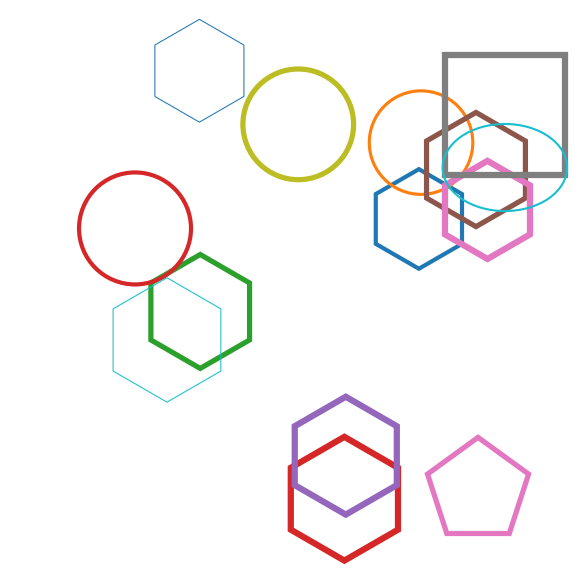[{"shape": "hexagon", "thickness": 2, "radius": 0.43, "center": [0.725, 0.62]}, {"shape": "hexagon", "thickness": 0.5, "radius": 0.45, "center": [0.345, 0.877]}, {"shape": "circle", "thickness": 1.5, "radius": 0.45, "center": [0.729, 0.752]}, {"shape": "hexagon", "thickness": 2.5, "radius": 0.49, "center": [0.347, 0.46]}, {"shape": "hexagon", "thickness": 3, "radius": 0.54, "center": [0.596, 0.136]}, {"shape": "circle", "thickness": 2, "radius": 0.48, "center": [0.234, 0.604]}, {"shape": "hexagon", "thickness": 3, "radius": 0.51, "center": [0.599, 0.21]}, {"shape": "hexagon", "thickness": 2.5, "radius": 0.49, "center": [0.824, 0.706]}, {"shape": "pentagon", "thickness": 2.5, "radius": 0.46, "center": [0.828, 0.15]}, {"shape": "hexagon", "thickness": 3, "radius": 0.42, "center": [0.844, 0.636]}, {"shape": "square", "thickness": 3, "radius": 0.52, "center": [0.874, 0.8]}, {"shape": "circle", "thickness": 2.5, "radius": 0.48, "center": [0.516, 0.784]}, {"shape": "hexagon", "thickness": 0.5, "radius": 0.54, "center": [0.289, 0.41]}, {"shape": "oval", "thickness": 1, "radius": 0.54, "center": [0.874, 0.709]}]